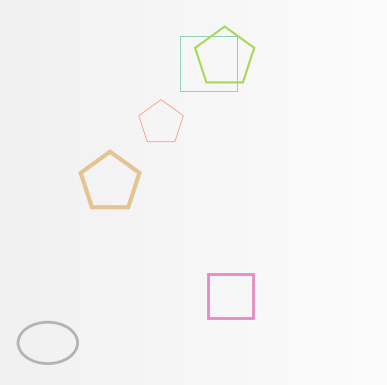[{"shape": "square", "thickness": 0.5, "radius": 0.36, "center": [0.538, 0.835]}, {"shape": "pentagon", "thickness": 0.5, "radius": 0.3, "center": [0.416, 0.681]}, {"shape": "square", "thickness": 2, "radius": 0.29, "center": [0.596, 0.232]}, {"shape": "pentagon", "thickness": 1.5, "radius": 0.4, "center": [0.58, 0.851]}, {"shape": "pentagon", "thickness": 3, "radius": 0.4, "center": [0.284, 0.526]}, {"shape": "oval", "thickness": 2, "radius": 0.38, "center": [0.123, 0.109]}]